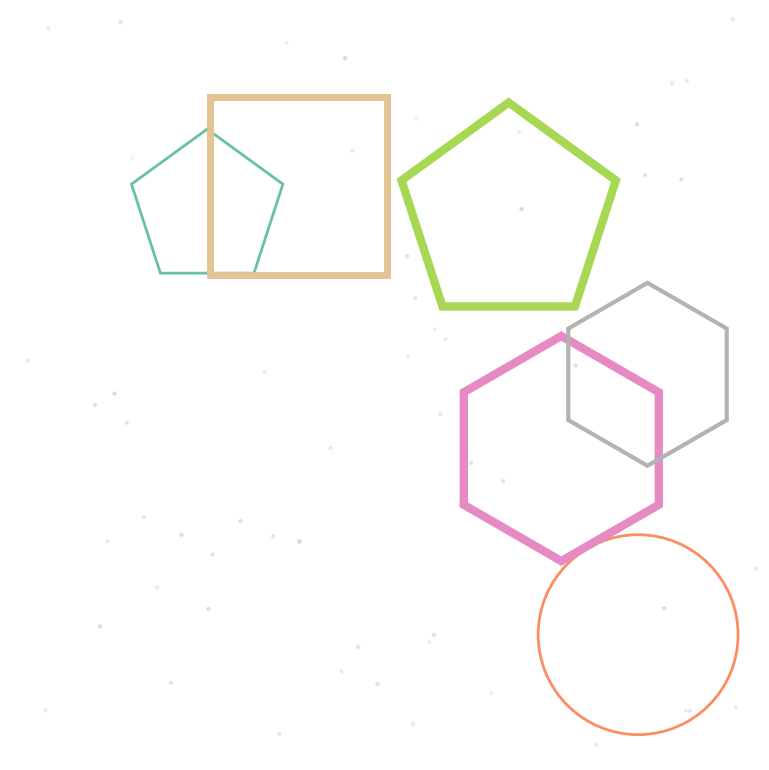[{"shape": "pentagon", "thickness": 1, "radius": 0.52, "center": [0.269, 0.729]}, {"shape": "circle", "thickness": 1, "radius": 0.65, "center": [0.829, 0.176]}, {"shape": "hexagon", "thickness": 3, "radius": 0.73, "center": [0.729, 0.417]}, {"shape": "pentagon", "thickness": 3, "radius": 0.73, "center": [0.661, 0.72]}, {"shape": "square", "thickness": 2.5, "radius": 0.58, "center": [0.388, 0.759]}, {"shape": "hexagon", "thickness": 1.5, "radius": 0.59, "center": [0.841, 0.514]}]